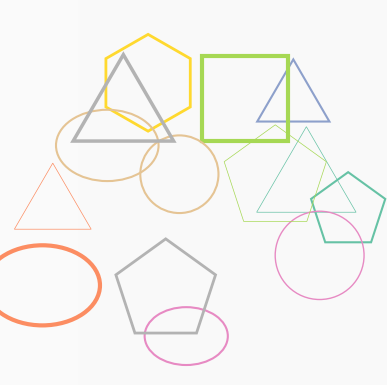[{"shape": "pentagon", "thickness": 1.5, "radius": 0.5, "center": [0.898, 0.452]}, {"shape": "triangle", "thickness": 0.5, "radius": 0.74, "center": [0.791, 0.523]}, {"shape": "triangle", "thickness": 0.5, "radius": 0.57, "center": [0.136, 0.462]}, {"shape": "oval", "thickness": 3, "radius": 0.74, "center": [0.109, 0.259]}, {"shape": "triangle", "thickness": 1.5, "radius": 0.54, "center": [0.757, 0.738]}, {"shape": "circle", "thickness": 1, "radius": 0.57, "center": [0.825, 0.337]}, {"shape": "oval", "thickness": 1.5, "radius": 0.54, "center": [0.481, 0.127]}, {"shape": "pentagon", "thickness": 0.5, "radius": 0.69, "center": [0.71, 0.537]}, {"shape": "square", "thickness": 3, "radius": 0.56, "center": [0.632, 0.744]}, {"shape": "hexagon", "thickness": 2, "radius": 0.63, "center": [0.382, 0.785]}, {"shape": "circle", "thickness": 1.5, "radius": 0.5, "center": [0.463, 0.547]}, {"shape": "oval", "thickness": 1.5, "radius": 0.66, "center": [0.277, 0.622]}, {"shape": "triangle", "thickness": 2.5, "radius": 0.75, "center": [0.318, 0.708]}, {"shape": "pentagon", "thickness": 2, "radius": 0.68, "center": [0.428, 0.244]}]